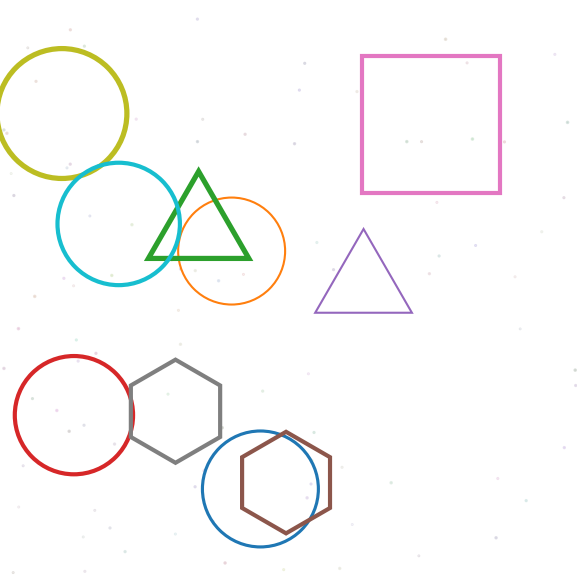[{"shape": "circle", "thickness": 1.5, "radius": 0.5, "center": [0.451, 0.152]}, {"shape": "circle", "thickness": 1, "radius": 0.46, "center": [0.401, 0.564]}, {"shape": "triangle", "thickness": 2.5, "radius": 0.5, "center": [0.344, 0.602]}, {"shape": "circle", "thickness": 2, "radius": 0.51, "center": [0.128, 0.28]}, {"shape": "triangle", "thickness": 1, "radius": 0.48, "center": [0.63, 0.506]}, {"shape": "hexagon", "thickness": 2, "radius": 0.44, "center": [0.495, 0.164]}, {"shape": "square", "thickness": 2, "radius": 0.59, "center": [0.746, 0.784]}, {"shape": "hexagon", "thickness": 2, "radius": 0.45, "center": [0.304, 0.287]}, {"shape": "circle", "thickness": 2.5, "radius": 0.56, "center": [0.107, 0.803]}, {"shape": "circle", "thickness": 2, "radius": 0.53, "center": [0.206, 0.611]}]